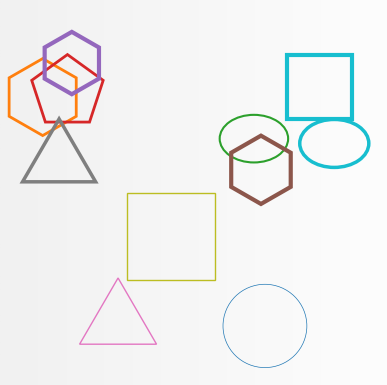[{"shape": "circle", "thickness": 0.5, "radius": 0.54, "center": [0.684, 0.153]}, {"shape": "hexagon", "thickness": 2, "radius": 0.5, "center": [0.11, 0.748]}, {"shape": "oval", "thickness": 1.5, "radius": 0.44, "center": [0.655, 0.64]}, {"shape": "pentagon", "thickness": 2, "radius": 0.48, "center": [0.174, 0.761]}, {"shape": "hexagon", "thickness": 3, "radius": 0.4, "center": [0.185, 0.836]}, {"shape": "hexagon", "thickness": 3, "radius": 0.44, "center": [0.673, 0.559]}, {"shape": "triangle", "thickness": 1, "radius": 0.57, "center": [0.305, 0.163]}, {"shape": "triangle", "thickness": 2.5, "radius": 0.54, "center": [0.152, 0.582]}, {"shape": "square", "thickness": 1, "radius": 0.56, "center": [0.441, 0.385]}, {"shape": "oval", "thickness": 2.5, "radius": 0.45, "center": [0.863, 0.628]}, {"shape": "square", "thickness": 3, "radius": 0.42, "center": [0.824, 0.774]}]